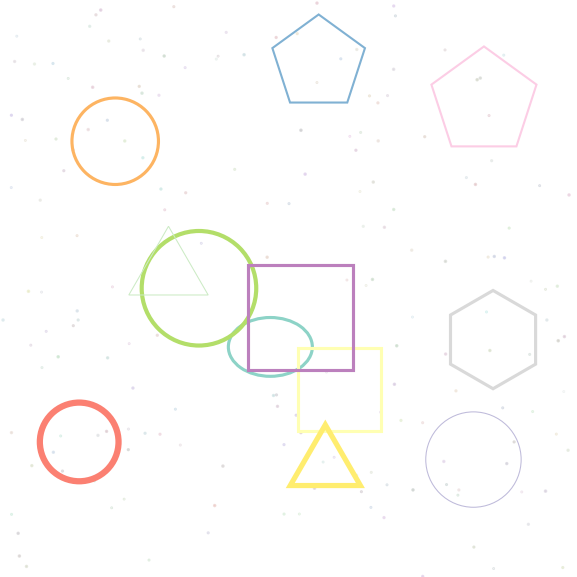[{"shape": "oval", "thickness": 1.5, "radius": 0.36, "center": [0.468, 0.398]}, {"shape": "square", "thickness": 1.5, "radius": 0.36, "center": [0.588, 0.324]}, {"shape": "circle", "thickness": 0.5, "radius": 0.41, "center": [0.82, 0.203]}, {"shape": "circle", "thickness": 3, "radius": 0.34, "center": [0.137, 0.234]}, {"shape": "pentagon", "thickness": 1, "radius": 0.42, "center": [0.552, 0.89]}, {"shape": "circle", "thickness": 1.5, "radius": 0.37, "center": [0.199, 0.755]}, {"shape": "circle", "thickness": 2, "radius": 0.5, "center": [0.345, 0.5]}, {"shape": "pentagon", "thickness": 1, "radius": 0.48, "center": [0.838, 0.823]}, {"shape": "hexagon", "thickness": 1.5, "radius": 0.43, "center": [0.854, 0.411]}, {"shape": "square", "thickness": 1.5, "radius": 0.46, "center": [0.521, 0.449]}, {"shape": "triangle", "thickness": 0.5, "radius": 0.4, "center": [0.292, 0.528]}, {"shape": "triangle", "thickness": 2.5, "radius": 0.35, "center": [0.563, 0.193]}]